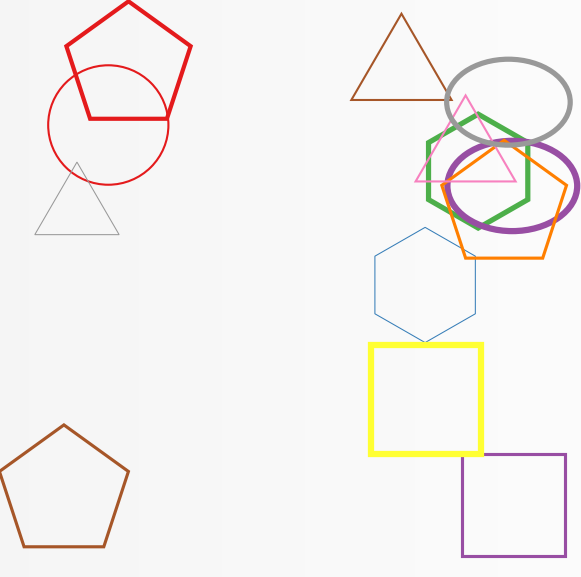[{"shape": "pentagon", "thickness": 2, "radius": 0.56, "center": [0.221, 0.884]}, {"shape": "circle", "thickness": 1, "radius": 0.52, "center": [0.186, 0.783]}, {"shape": "hexagon", "thickness": 0.5, "radius": 0.5, "center": [0.731, 0.506]}, {"shape": "hexagon", "thickness": 2.5, "radius": 0.49, "center": [0.823, 0.703]}, {"shape": "square", "thickness": 1.5, "radius": 0.44, "center": [0.884, 0.125]}, {"shape": "oval", "thickness": 3, "radius": 0.56, "center": [0.881, 0.677]}, {"shape": "pentagon", "thickness": 1.5, "radius": 0.56, "center": [0.867, 0.643]}, {"shape": "square", "thickness": 3, "radius": 0.48, "center": [0.733, 0.307]}, {"shape": "pentagon", "thickness": 1.5, "radius": 0.58, "center": [0.11, 0.147]}, {"shape": "triangle", "thickness": 1, "radius": 0.5, "center": [0.691, 0.876]}, {"shape": "triangle", "thickness": 1, "radius": 0.5, "center": [0.801, 0.735]}, {"shape": "triangle", "thickness": 0.5, "radius": 0.42, "center": [0.132, 0.635]}, {"shape": "oval", "thickness": 2.5, "radius": 0.53, "center": [0.875, 0.822]}]